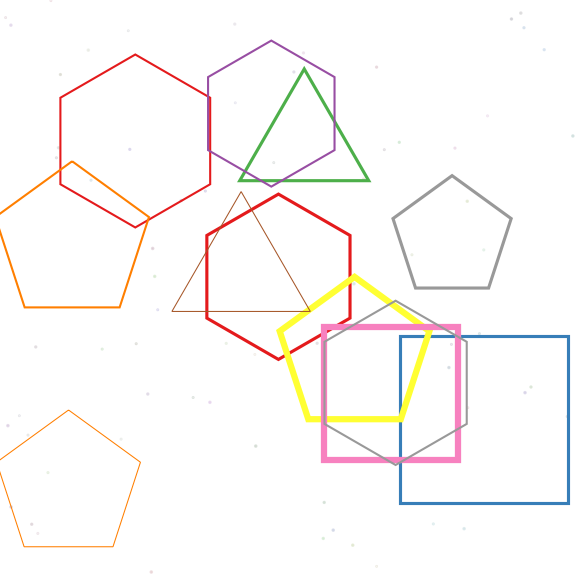[{"shape": "hexagon", "thickness": 1.5, "radius": 0.72, "center": [0.482, 0.52]}, {"shape": "hexagon", "thickness": 1, "radius": 0.75, "center": [0.234, 0.755]}, {"shape": "square", "thickness": 1.5, "radius": 0.73, "center": [0.838, 0.273]}, {"shape": "triangle", "thickness": 1.5, "radius": 0.64, "center": [0.527, 0.751]}, {"shape": "hexagon", "thickness": 1, "radius": 0.63, "center": [0.47, 0.802]}, {"shape": "pentagon", "thickness": 1, "radius": 0.7, "center": [0.125, 0.58]}, {"shape": "pentagon", "thickness": 0.5, "radius": 0.65, "center": [0.119, 0.158]}, {"shape": "pentagon", "thickness": 3, "radius": 0.68, "center": [0.614, 0.383]}, {"shape": "triangle", "thickness": 0.5, "radius": 0.69, "center": [0.418, 0.529]}, {"shape": "square", "thickness": 3, "radius": 0.58, "center": [0.677, 0.318]}, {"shape": "pentagon", "thickness": 1.5, "radius": 0.54, "center": [0.783, 0.587]}, {"shape": "hexagon", "thickness": 1, "radius": 0.71, "center": [0.685, 0.336]}]